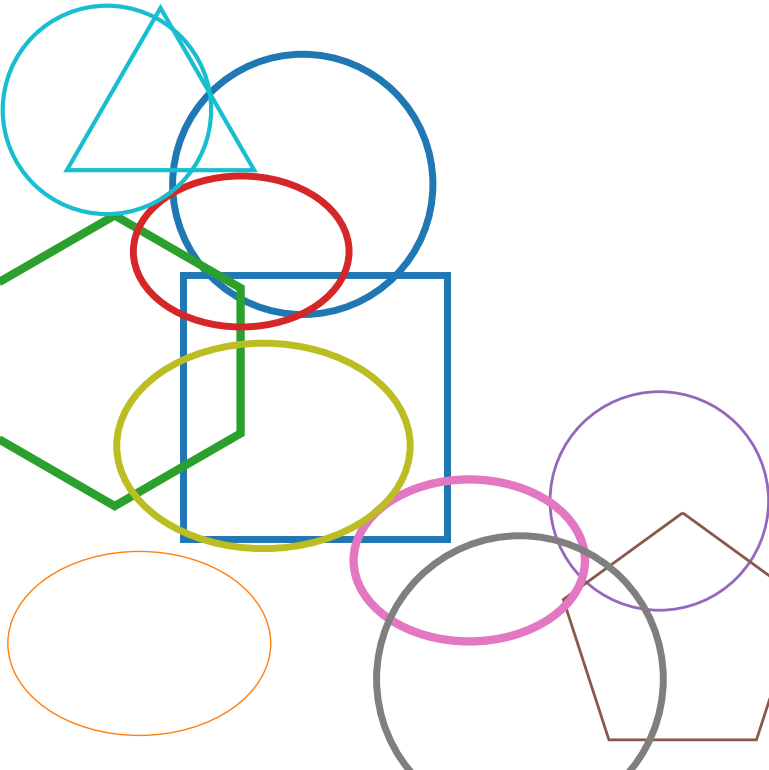[{"shape": "circle", "thickness": 2.5, "radius": 0.85, "center": [0.393, 0.761]}, {"shape": "square", "thickness": 2.5, "radius": 0.86, "center": [0.409, 0.471]}, {"shape": "oval", "thickness": 0.5, "radius": 0.85, "center": [0.181, 0.164]}, {"shape": "hexagon", "thickness": 3, "radius": 0.94, "center": [0.149, 0.532]}, {"shape": "oval", "thickness": 2.5, "radius": 0.7, "center": [0.313, 0.673]}, {"shape": "circle", "thickness": 1, "radius": 0.71, "center": [0.856, 0.349]}, {"shape": "pentagon", "thickness": 1, "radius": 0.81, "center": [0.887, 0.171]}, {"shape": "oval", "thickness": 3, "radius": 0.75, "center": [0.609, 0.272]}, {"shape": "circle", "thickness": 2.5, "radius": 0.93, "center": [0.675, 0.118]}, {"shape": "oval", "thickness": 2.5, "radius": 0.95, "center": [0.342, 0.421]}, {"shape": "circle", "thickness": 1.5, "radius": 0.68, "center": [0.139, 0.857]}, {"shape": "triangle", "thickness": 1.5, "radius": 0.7, "center": [0.208, 0.849]}]